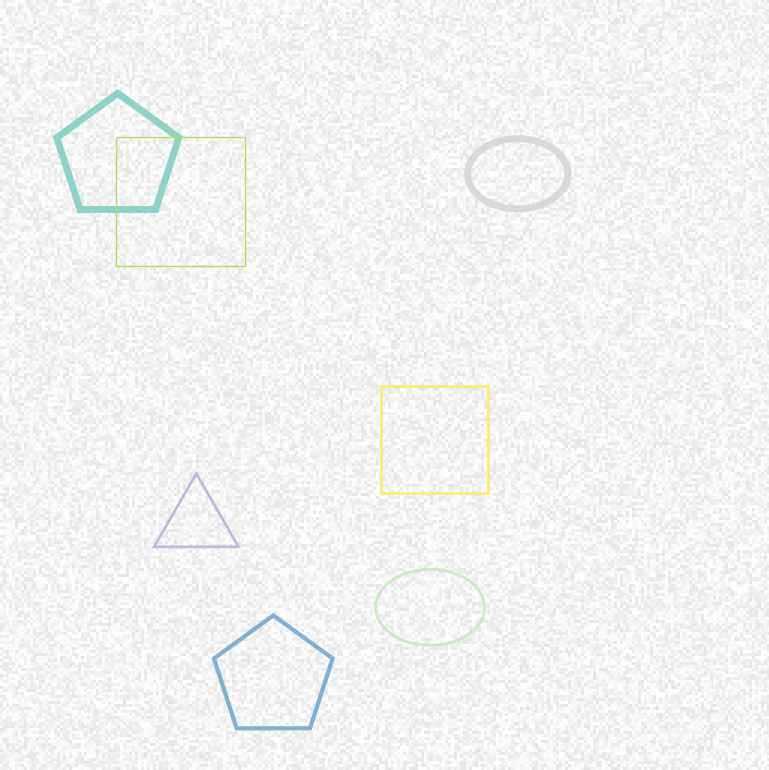[{"shape": "pentagon", "thickness": 2.5, "radius": 0.42, "center": [0.153, 0.795]}, {"shape": "triangle", "thickness": 1, "radius": 0.32, "center": [0.255, 0.322]}, {"shape": "pentagon", "thickness": 1.5, "radius": 0.41, "center": [0.355, 0.12]}, {"shape": "square", "thickness": 0.5, "radius": 0.42, "center": [0.235, 0.738]}, {"shape": "oval", "thickness": 2.5, "radius": 0.33, "center": [0.672, 0.774]}, {"shape": "oval", "thickness": 1, "radius": 0.35, "center": [0.559, 0.211]}, {"shape": "square", "thickness": 1, "radius": 0.35, "center": [0.564, 0.429]}]